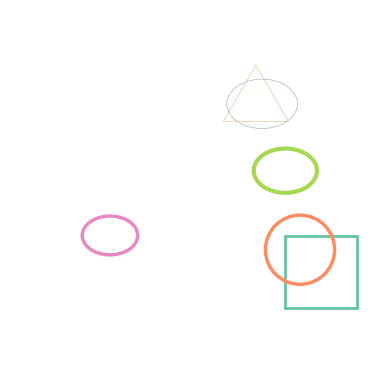[{"shape": "square", "thickness": 2, "radius": 0.47, "center": [0.834, 0.294]}, {"shape": "circle", "thickness": 2.5, "radius": 0.45, "center": [0.779, 0.351]}, {"shape": "oval", "thickness": 2.5, "radius": 0.36, "center": [0.286, 0.388]}, {"shape": "oval", "thickness": 3, "radius": 0.41, "center": [0.741, 0.557]}, {"shape": "triangle", "thickness": 0.5, "radius": 0.49, "center": [0.665, 0.734]}, {"shape": "oval", "thickness": 0.5, "radius": 0.46, "center": [0.681, 0.73]}]